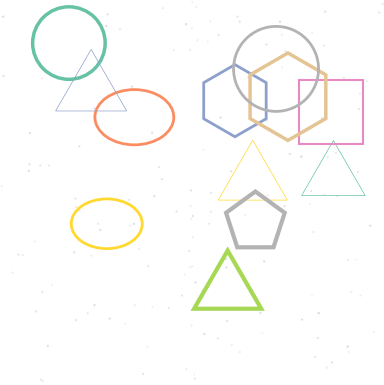[{"shape": "circle", "thickness": 2.5, "radius": 0.47, "center": [0.179, 0.888]}, {"shape": "triangle", "thickness": 0.5, "radius": 0.48, "center": [0.866, 0.54]}, {"shape": "oval", "thickness": 2, "radius": 0.51, "center": [0.349, 0.696]}, {"shape": "hexagon", "thickness": 2, "radius": 0.47, "center": [0.61, 0.738]}, {"shape": "triangle", "thickness": 0.5, "radius": 0.53, "center": [0.237, 0.765]}, {"shape": "square", "thickness": 1.5, "radius": 0.42, "center": [0.86, 0.709]}, {"shape": "triangle", "thickness": 3, "radius": 0.5, "center": [0.591, 0.248]}, {"shape": "triangle", "thickness": 0.5, "radius": 0.52, "center": [0.657, 0.532]}, {"shape": "oval", "thickness": 2, "radius": 0.46, "center": [0.277, 0.419]}, {"shape": "hexagon", "thickness": 2.5, "radius": 0.57, "center": [0.748, 0.749]}, {"shape": "circle", "thickness": 2, "radius": 0.55, "center": [0.717, 0.821]}, {"shape": "pentagon", "thickness": 3, "radius": 0.4, "center": [0.663, 0.422]}]